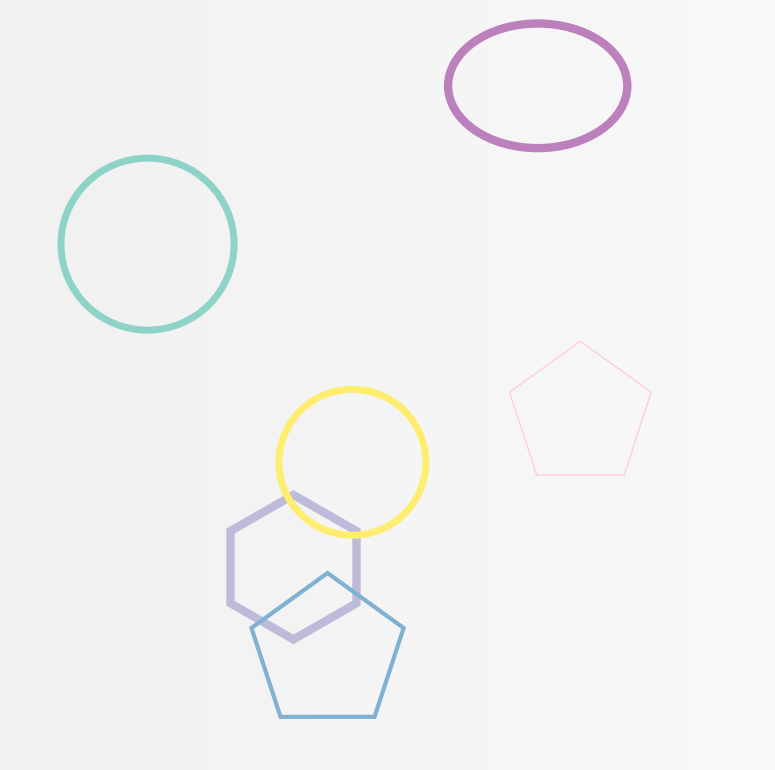[{"shape": "circle", "thickness": 2.5, "radius": 0.56, "center": [0.19, 0.683]}, {"shape": "hexagon", "thickness": 3, "radius": 0.47, "center": [0.379, 0.263]}, {"shape": "pentagon", "thickness": 1.5, "radius": 0.52, "center": [0.423, 0.153]}, {"shape": "pentagon", "thickness": 0.5, "radius": 0.48, "center": [0.749, 0.461]}, {"shape": "oval", "thickness": 3, "radius": 0.58, "center": [0.694, 0.889]}, {"shape": "circle", "thickness": 2.5, "radius": 0.47, "center": [0.455, 0.4]}]